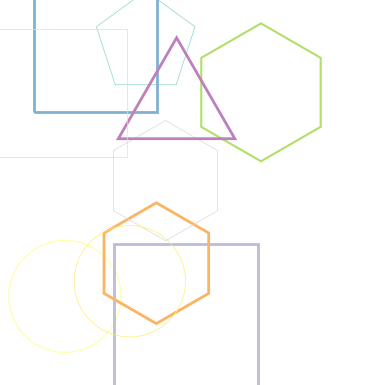[{"shape": "pentagon", "thickness": 0.5, "radius": 0.67, "center": [0.378, 0.889]}, {"shape": "circle", "thickness": 1, "radius": 0.73, "center": [0.169, 0.23]}, {"shape": "square", "thickness": 2, "radius": 0.94, "center": [0.484, 0.179]}, {"shape": "square", "thickness": 2, "radius": 0.8, "center": [0.248, 0.869]}, {"shape": "hexagon", "thickness": 2, "radius": 0.78, "center": [0.406, 0.316]}, {"shape": "hexagon", "thickness": 1.5, "radius": 0.9, "center": [0.678, 0.76]}, {"shape": "hexagon", "thickness": 0.5, "radius": 0.78, "center": [0.43, 0.531]}, {"shape": "triangle", "thickness": 2, "radius": 0.87, "center": [0.459, 0.727]}, {"shape": "square", "thickness": 0.5, "radius": 0.83, "center": [0.164, 0.758]}, {"shape": "circle", "thickness": 0.5, "radius": 0.72, "center": [0.337, 0.269]}]